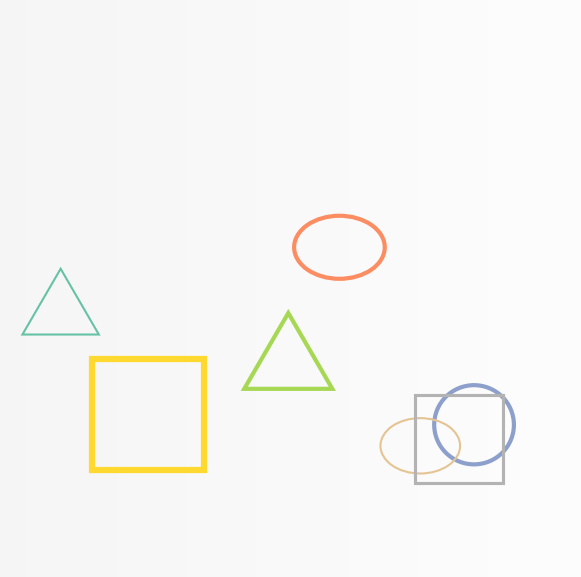[{"shape": "triangle", "thickness": 1, "radius": 0.38, "center": [0.104, 0.458]}, {"shape": "oval", "thickness": 2, "radius": 0.39, "center": [0.584, 0.571]}, {"shape": "circle", "thickness": 2, "radius": 0.34, "center": [0.816, 0.264]}, {"shape": "triangle", "thickness": 2, "radius": 0.44, "center": [0.496, 0.37]}, {"shape": "square", "thickness": 3, "radius": 0.48, "center": [0.254, 0.281]}, {"shape": "oval", "thickness": 1, "radius": 0.34, "center": [0.723, 0.227]}, {"shape": "square", "thickness": 1.5, "radius": 0.38, "center": [0.79, 0.24]}]